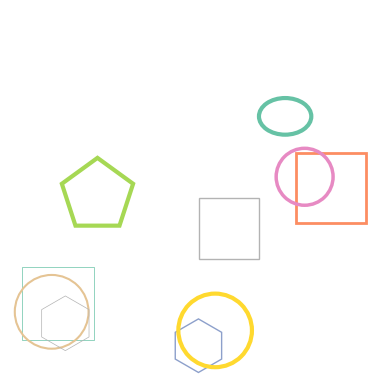[{"shape": "oval", "thickness": 3, "radius": 0.34, "center": [0.741, 0.698]}, {"shape": "square", "thickness": 0.5, "radius": 0.47, "center": [0.151, 0.212]}, {"shape": "square", "thickness": 2, "radius": 0.46, "center": [0.86, 0.511]}, {"shape": "hexagon", "thickness": 1, "radius": 0.35, "center": [0.515, 0.102]}, {"shape": "circle", "thickness": 2.5, "radius": 0.37, "center": [0.791, 0.541]}, {"shape": "pentagon", "thickness": 3, "radius": 0.49, "center": [0.253, 0.493]}, {"shape": "circle", "thickness": 3, "radius": 0.48, "center": [0.559, 0.142]}, {"shape": "circle", "thickness": 1.5, "radius": 0.48, "center": [0.134, 0.19]}, {"shape": "square", "thickness": 1, "radius": 0.39, "center": [0.595, 0.406]}, {"shape": "hexagon", "thickness": 0.5, "radius": 0.36, "center": [0.17, 0.16]}]